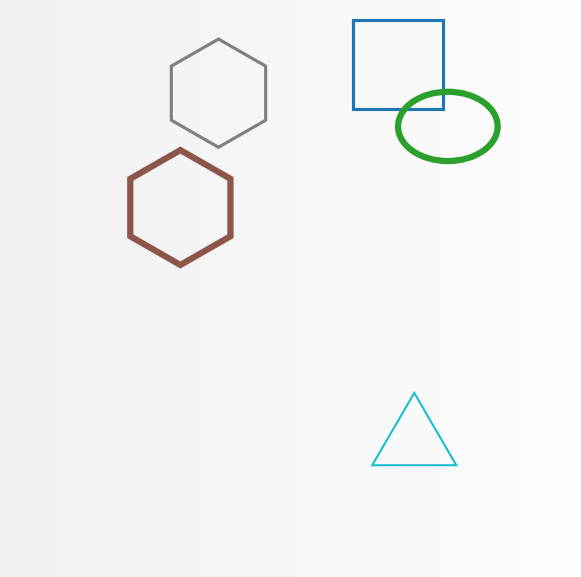[{"shape": "square", "thickness": 1.5, "radius": 0.39, "center": [0.685, 0.888]}, {"shape": "oval", "thickness": 3, "radius": 0.43, "center": [0.77, 0.78]}, {"shape": "hexagon", "thickness": 3, "radius": 0.5, "center": [0.31, 0.64]}, {"shape": "hexagon", "thickness": 1.5, "radius": 0.47, "center": [0.376, 0.838]}, {"shape": "triangle", "thickness": 1, "radius": 0.42, "center": [0.713, 0.235]}]